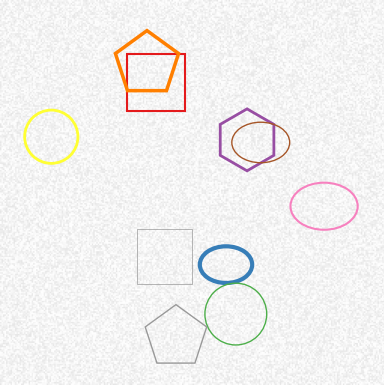[{"shape": "square", "thickness": 1.5, "radius": 0.37, "center": [0.405, 0.786]}, {"shape": "oval", "thickness": 3, "radius": 0.34, "center": [0.587, 0.313]}, {"shape": "circle", "thickness": 1, "radius": 0.4, "center": [0.612, 0.184]}, {"shape": "hexagon", "thickness": 2, "radius": 0.4, "center": [0.642, 0.637]}, {"shape": "pentagon", "thickness": 2.5, "radius": 0.43, "center": [0.382, 0.834]}, {"shape": "circle", "thickness": 2, "radius": 0.35, "center": [0.133, 0.645]}, {"shape": "oval", "thickness": 1, "radius": 0.38, "center": [0.677, 0.63]}, {"shape": "oval", "thickness": 1.5, "radius": 0.44, "center": [0.842, 0.464]}, {"shape": "square", "thickness": 0.5, "radius": 0.36, "center": [0.428, 0.334]}, {"shape": "pentagon", "thickness": 1, "radius": 0.42, "center": [0.457, 0.125]}]